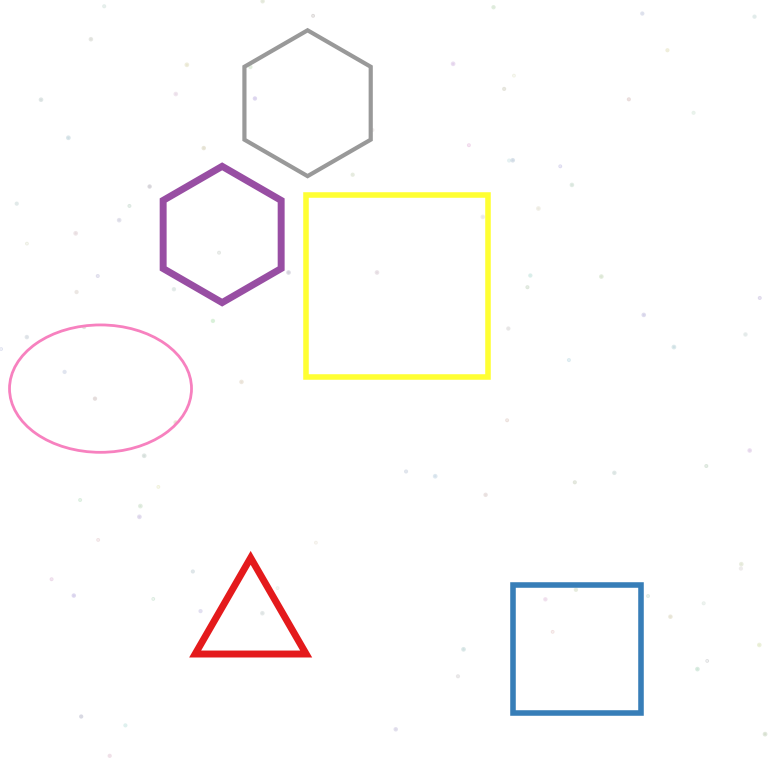[{"shape": "triangle", "thickness": 2.5, "radius": 0.42, "center": [0.326, 0.192]}, {"shape": "square", "thickness": 2, "radius": 0.41, "center": [0.749, 0.158]}, {"shape": "hexagon", "thickness": 2.5, "radius": 0.44, "center": [0.289, 0.695]}, {"shape": "square", "thickness": 2, "radius": 0.59, "center": [0.516, 0.629]}, {"shape": "oval", "thickness": 1, "radius": 0.59, "center": [0.131, 0.495]}, {"shape": "hexagon", "thickness": 1.5, "radius": 0.47, "center": [0.399, 0.866]}]